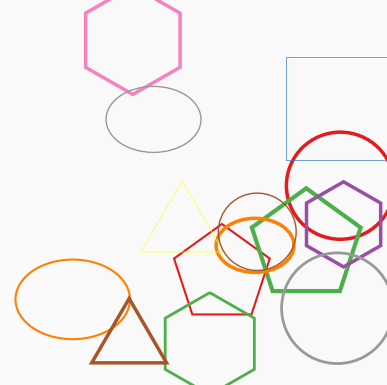[{"shape": "circle", "thickness": 2.5, "radius": 0.7, "center": [0.878, 0.518]}, {"shape": "pentagon", "thickness": 1.5, "radius": 0.65, "center": [0.573, 0.288]}, {"shape": "square", "thickness": 0.5, "radius": 0.67, "center": [0.872, 0.718]}, {"shape": "pentagon", "thickness": 3, "radius": 0.74, "center": [0.79, 0.363]}, {"shape": "hexagon", "thickness": 2, "radius": 0.66, "center": [0.541, 0.107]}, {"shape": "hexagon", "thickness": 2.5, "radius": 0.55, "center": [0.887, 0.417]}, {"shape": "oval", "thickness": 2.5, "radius": 0.5, "center": [0.658, 0.363]}, {"shape": "oval", "thickness": 1.5, "radius": 0.74, "center": [0.188, 0.222]}, {"shape": "triangle", "thickness": 0.5, "radius": 0.62, "center": [0.47, 0.407]}, {"shape": "circle", "thickness": 1, "radius": 0.5, "center": [0.664, 0.398]}, {"shape": "triangle", "thickness": 2.5, "radius": 0.56, "center": [0.333, 0.113]}, {"shape": "hexagon", "thickness": 2.5, "radius": 0.7, "center": [0.343, 0.896]}, {"shape": "oval", "thickness": 1, "radius": 0.61, "center": [0.396, 0.69]}, {"shape": "circle", "thickness": 2, "radius": 0.72, "center": [0.87, 0.199]}]